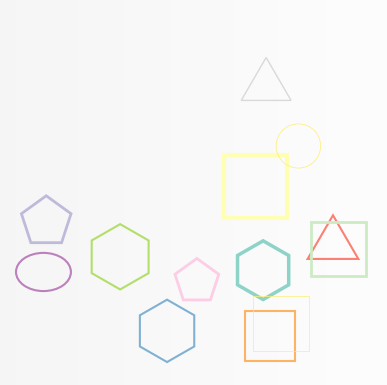[{"shape": "hexagon", "thickness": 2.5, "radius": 0.38, "center": [0.679, 0.298]}, {"shape": "square", "thickness": 3, "radius": 0.41, "center": [0.659, 0.516]}, {"shape": "pentagon", "thickness": 2, "radius": 0.34, "center": [0.119, 0.424]}, {"shape": "triangle", "thickness": 1.5, "radius": 0.38, "center": [0.859, 0.365]}, {"shape": "hexagon", "thickness": 1.5, "radius": 0.41, "center": [0.431, 0.141]}, {"shape": "square", "thickness": 1.5, "radius": 0.32, "center": [0.696, 0.127]}, {"shape": "hexagon", "thickness": 1.5, "radius": 0.42, "center": [0.31, 0.333]}, {"shape": "pentagon", "thickness": 2, "radius": 0.3, "center": [0.508, 0.269]}, {"shape": "triangle", "thickness": 1, "radius": 0.37, "center": [0.687, 0.776]}, {"shape": "oval", "thickness": 1.5, "radius": 0.35, "center": [0.112, 0.294]}, {"shape": "square", "thickness": 2, "radius": 0.35, "center": [0.873, 0.353]}, {"shape": "square", "thickness": 0.5, "radius": 0.36, "center": [0.726, 0.16]}, {"shape": "circle", "thickness": 0.5, "radius": 0.29, "center": [0.77, 0.621]}]